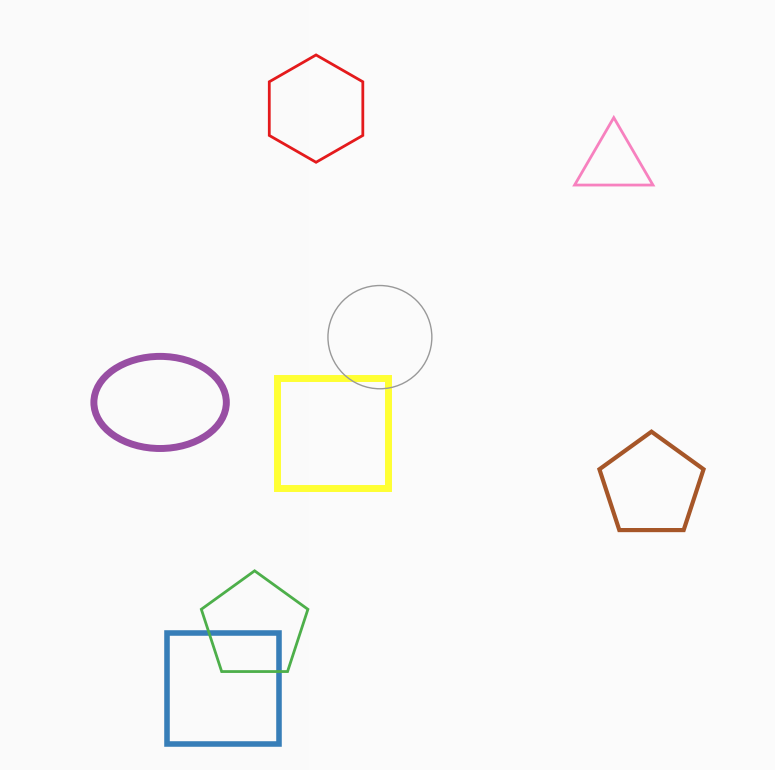[{"shape": "hexagon", "thickness": 1, "radius": 0.35, "center": [0.408, 0.859]}, {"shape": "square", "thickness": 2, "radius": 0.36, "center": [0.288, 0.105]}, {"shape": "pentagon", "thickness": 1, "radius": 0.36, "center": [0.329, 0.186]}, {"shape": "oval", "thickness": 2.5, "radius": 0.43, "center": [0.207, 0.477]}, {"shape": "square", "thickness": 2.5, "radius": 0.36, "center": [0.429, 0.438]}, {"shape": "pentagon", "thickness": 1.5, "radius": 0.35, "center": [0.841, 0.369]}, {"shape": "triangle", "thickness": 1, "radius": 0.29, "center": [0.792, 0.789]}, {"shape": "circle", "thickness": 0.5, "radius": 0.34, "center": [0.49, 0.562]}]